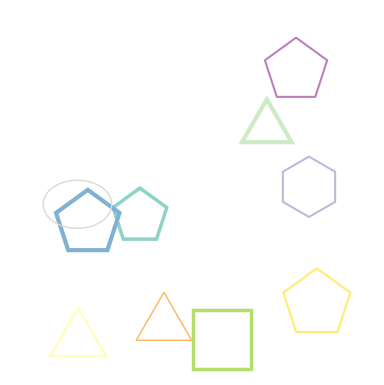[{"shape": "pentagon", "thickness": 2.5, "radius": 0.37, "center": [0.363, 0.438]}, {"shape": "triangle", "thickness": 1.5, "radius": 0.42, "center": [0.203, 0.117]}, {"shape": "hexagon", "thickness": 1.5, "radius": 0.39, "center": [0.803, 0.515]}, {"shape": "pentagon", "thickness": 3, "radius": 0.43, "center": [0.228, 0.42]}, {"shape": "triangle", "thickness": 1, "radius": 0.42, "center": [0.426, 0.158]}, {"shape": "square", "thickness": 2.5, "radius": 0.38, "center": [0.576, 0.119]}, {"shape": "oval", "thickness": 1, "radius": 0.45, "center": [0.201, 0.469]}, {"shape": "pentagon", "thickness": 1.5, "radius": 0.43, "center": [0.769, 0.817]}, {"shape": "triangle", "thickness": 3, "radius": 0.37, "center": [0.693, 0.668]}, {"shape": "pentagon", "thickness": 1.5, "radius": 0.46, "center": [0.823, 0.212]}]